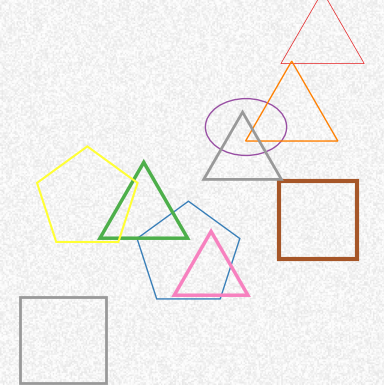[{"shape": "triangle", "thickness": 0.5, "radius": 0.62, "center": [0.838, 0.897]}, {"shape": "pentagon", "thickness": 1, "radius": 0.7, "center": [0.489, 0.337]}, {"shape": "triangle", "thickness": 2.5, "radius": 0.66, "center": [0.373, 0.447]}, {"shape": "oval", "thickness": 1, "radius": 0.53, "center": [0.639, 0.67]}, {"shape": "triangle", "thickness": 1, "radius": 0.69, "center": [0.758, 0.703]}, {"shape": "pentagon", "thickness": 1.5, "radius": 0.69, "center": [0.227, 0.482]}, {"shape": "square", "thickness": 3, "radius": 0.5, "center": [0.825, 0.428]}, {"shape": "triangle", "thickness": 2.5, "radius": 0.55, "center": [0.548, 0.288]}, {"shape": "triangle", "thickness": 2, "radius": 0.58, "center": [0.63, 0.592]}, {"shape": "square", "thickness": 2, "radius": 0.56, "center": [0.164, 0.117]}]